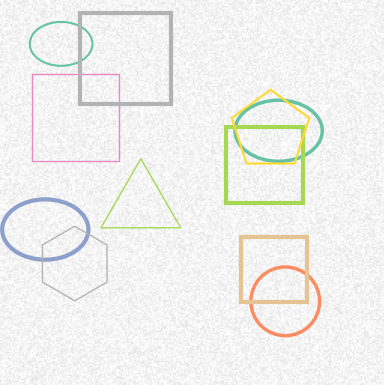[{"shape": "oval", "thickness": 2.5, "radius": 0.57, "center": [0.724, 0.66]}, {"shape": "oval", "thickness": 1.5, "radius": 0.41, "center": [0.159, 0.886]}, {"shape": "circle", "thickness": 2.5, "radius": 0.45, "center": [0.741, 0.217]}, {"shape": "oval", "thickness": 3, "radius": 0.56, "center": [0.118, 0.404]}, {"shape": "square", "thickness": 1, "radius": 0.56, "center": [0.196, 0.695]}, {"shape": "triangle", "thickness": 1, "radius": 0.6, "center": [0.366, 0.468]}, {"shape": "square", "thickness": 3, "radius": 0.5, "center": [0.687, 0.571]}, {"shape": "pentagon", "thickness": 1.5, "radius": 0.53, "center": [0.703, 0.661]}, {"shape": "square", "thickness": 3, "radius": 0.43, "center": [0.712, 0.3]}, {"shape": "hexagon", "thickness": 1, "radius": 0.48, "center": [0.194, 0.316]}, {"shape": "square", "thickness": 3, "radius": 0.59, "center": [0.327, 0.848]}]